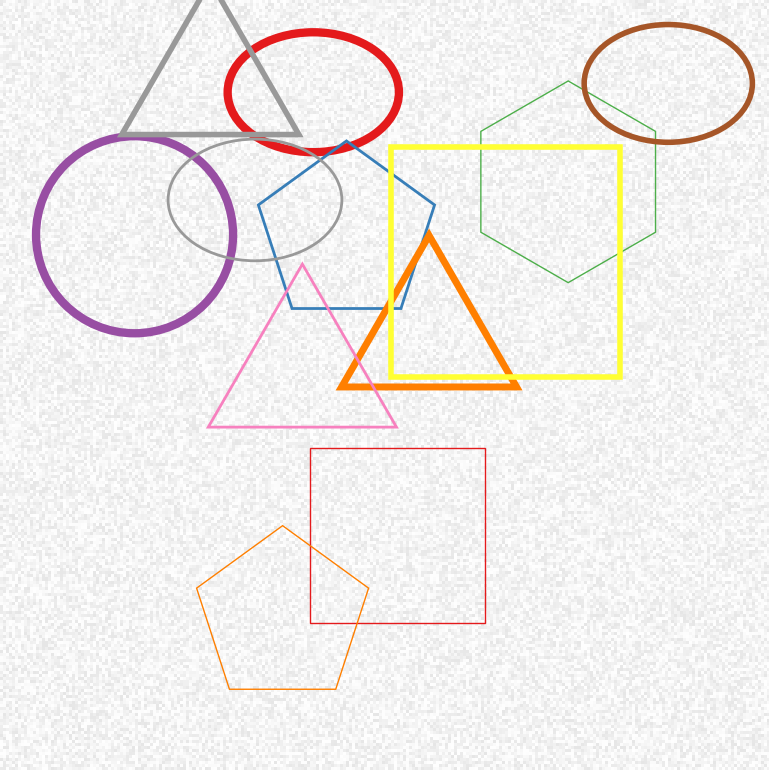[{"shape": "oval", "thickness": 3, "radius": 0.56, "center": [0.407, 0.88]}, {"shape": "square", "thickness": 0.5, "radius": 0.57, "center": [0.516, 0.305]}, {"shape": "pentagon", "thickness": 1, "radius": 0.6, "center": [0.45, 0.697]}, {"shape": "hexagon", "thickness": 0.5, "radius": 0.65, "center": [0.738, 0.764]}, {"shape": "circle", "thickness": 3, "radius": 0.64, "center": [0.175, 0.695]}, {"shape": "triangle", "thickness": 2.5, "radius": 0.66, "center": [0.557, 0.563]}, {"shape": "pentagon", "thickness": 0.5, "radius": 0.59, "center": [0.367, 0.2]}, {"shape": "square", "thickness": 2, "radius": 0.75, "center": [0.656, 0.66]}, {"shape": "oval", "thickness": 2, "radius": 0.55, "center": [0.868, 0.892]}, {"shape": "triangle", "thickness": 1, "radius": 0.71, "center": [0.393, 0.516]}, {"shape": "triangle", "thickness": 2, "radius": 0.66, "center": [0.273, 0.892]}, {"shape": "oval", "thickness": 1, "radius": 0.56, "center": [0.331, 0.74]}]